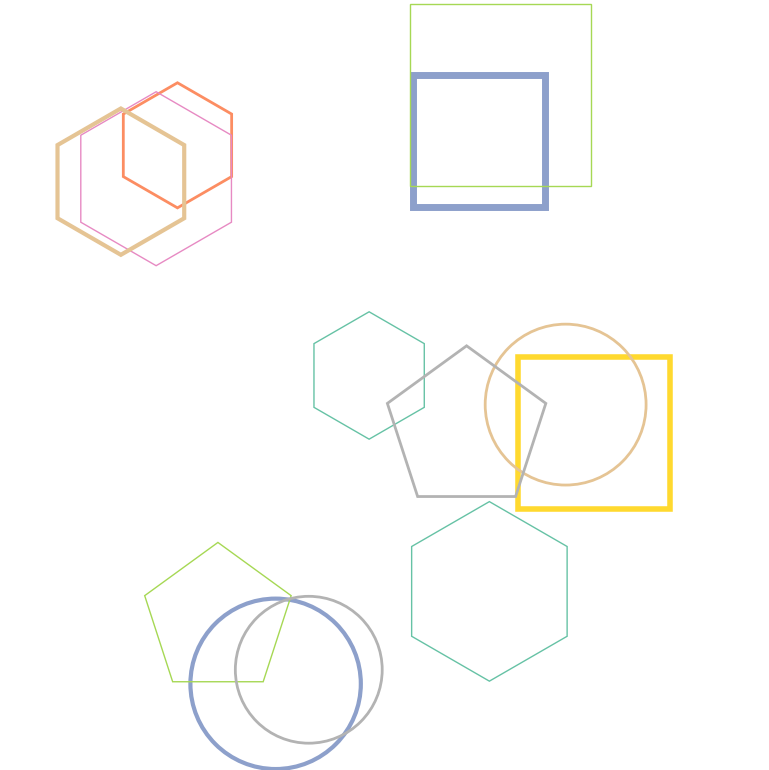[{"shape": "hexagon", "thickness": 0.5, "radius": 0.58, "center": [0.636, 0.232]}, {"shape": "hexagon", "thickness": 0.5, "radius": 0.41, "center": [0.479, 0.512]}, {"shape": "hexagon", "thickness": 1, "radius": 0.41, "center": [0.23, 0.811]}, {"shape": "circle", "thickness": 1.5, "radius": 0.55, "center": [0.358, 0.112]}, {"shape": "square", "thickness": 2.5, "radius": 0.43, "center": [0.622, 0.817]}, {"shape": "hexagon", "thickness": 0.5, "radius": 0.56, "center": [0.203, 0.768]}, {"shape": "square", "thickness": 0.5, "radius": 0.59, "center": [0.65, 0.877]}, {"shape": "pentagon", "thickness": 0.5, "radius": 0.5, "center": [0.283, 0.196]}, {"shape": "square", "thickness": 2, "radius": 0.49, "center": [0.772, 0.438]}, {"shape": "circle", "thickness": 1, "radius": 0.52, "center": [0.735, 0.475]}, {"shape": "hexagon", "thickness": 1.5, "radius": 0.48, "center": [0.157, 0.764]}, {"shape": "pentagon", "thickness": 1, "radius": 0.54, "center": [0.606, 0.443]}, {"shape": "circle", "thickness": 1, "radius": 0.48, "center": [0.401, 0.13]}]